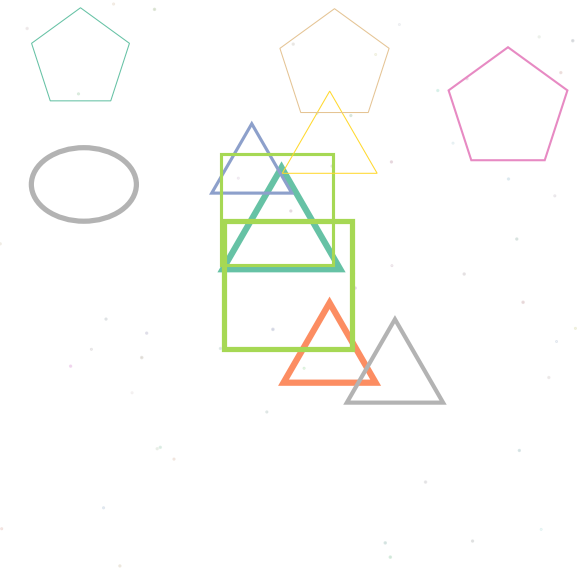[{"shape": "pentagon", "thickness": 0.5, "radius": 0.45, "center": [0.139, 0.897]}, {"shape": "triangle", "thickness": 3, "radius": 0.59, "center": [0.488, 0.592]}, {"shape": "triangle", "thickness": 3, "radius": 0.46, "center": [0.571, 0.383]}, {"shape": "triangle", "thickness": 1.5, "radius": 0.4, "center": [0.436, 0.705]}, {"shape": "pentagon", "thickness": 1, "radius": 0.54, "center": [0.88, 0.809]}, {"shape": "square", "thickness": 2.5, "radius": 0.55, "center": [0.498, 0.505]}, {"shape": "square", "thickness": 1.5, "radius": 0.48, "center": [0.48, 0.636]}, {"shape": "triangle", "thickness": 0.5, "radius": 0.47, "center": [0.571, 0.746]}, {"shape": "pentagon", "thickness": 0.5, "radius": 0.5, "center": [0.579, 0.885]}, {"shape": "oval", "thickness": 2.5, "radius": 0.45, "center": [0.145, 0.68]}, {"shape": "triangle", "thickness": 2, "radius": 0.48, "center": [0.684, 0.35]}]